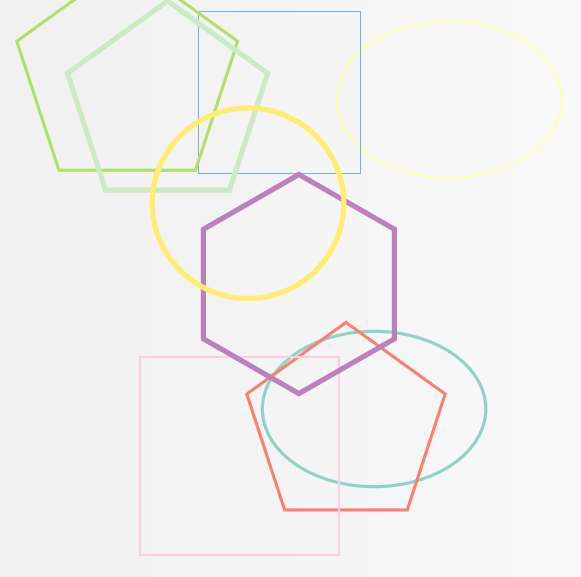[{"shape": "oval", "thickness": 1.5, "radius": 0.96, "center": [0.644, 0.291]}, {"shape": "oval", "thickness": 1, "radius": 0.97, "center": [0.773, 0.826]}, {"shape": "pentagon", "thickness": 1.5, "radius": 0.9, "center": [0.595, 0.261]}, {"shape": "square", "thickness": 0.5, "radius": 0.7, "center": [0.48, 0.84]}, {"shape": "pentagon", "thickness": 1.5, "radius": 1.0, "center": [0.219, 0.866]}, {"shape": "square", "thickness": 1, "radius": 0.86, "center": [0.412, 0.21]}, {"shape": "hexagon", "thickness": 2.5, "radius": 0.95, "center": [0.514, 0.507]}, {"shape": "pentagon", "thickness": 2.5, "radius": 0.91, "center": [0.288, 0.816]}, {"shape": "circle", "thickness": 2.5, "radius": 0.82, "center": [0.427, 0.647]}]